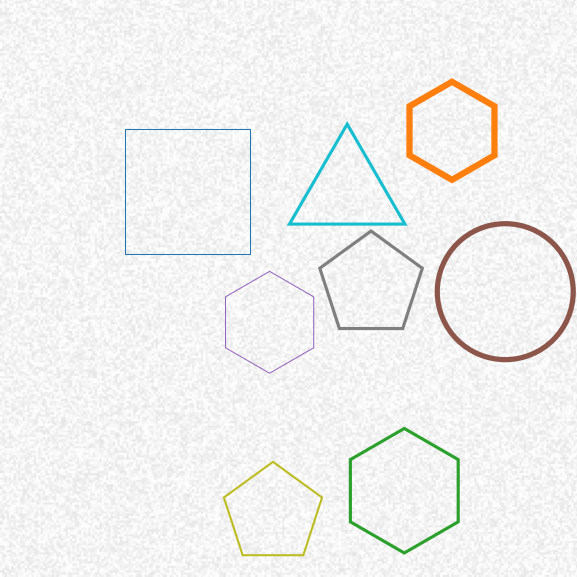[{"shape": "square", "thickness": 0.5, "radius": 0.54, "center": [0.325, 0.667]}, {"shape": "hexagon", "thickness": 3, "radius": 0.42, "center": [0.783, 0.773]}, {"shape": "hexagon", "thickness": 1.5, "radius": 0.54, "center": [0.7, 0.149]}, {"shape": "hexagon", "thickness": 0.5, "radius": 0.44, "center": [0.467, 0.441]}, {"shape": "circle", "thickness": 2.5, "radius": 0.59, "center": [0.875, 0.494]}, {"shape": "pentagon", "thickness": 1.5, "radius": 0.47, "center": [0.643, 0.506]}, {"shape": "pentagon", "thickness": 1, "radius": 0.45, "center": [0.473, 0.11]}, {"shape": "triangle", "thickness": 1.5, "radius": 0.58, "center": [0.601, 0.669]}]